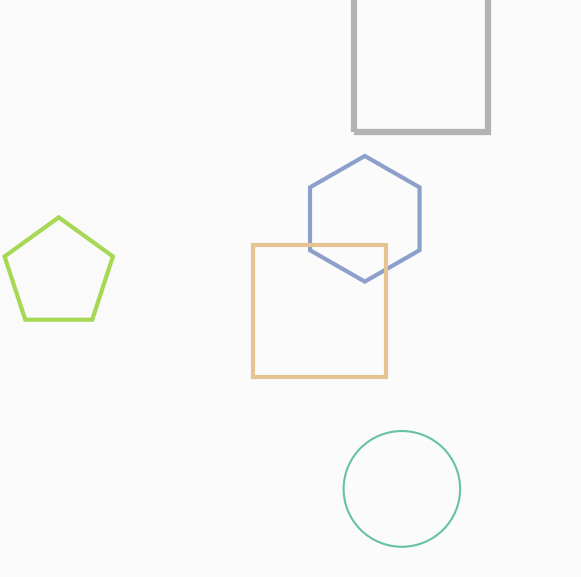[{"shape": "circle", "thickness": 1, "radius": 0.5, "center": [0.691, 0.153]}, {"shape": "hexagon", "thickness": 2, "radius": 0.54, "center": [0.628, 0.62]}, {"shape": "pentagon", "thickness": 2, "radius": 0.49, "center": [0.101, 0.525]}, {"shape": "square", "thickness": 2, "radius": 0.57, "center": [0.549, 0.46]}, {"shape": "square", "thickness": 3, "radius": 0.58, "center": [0.724, 0.886]}]